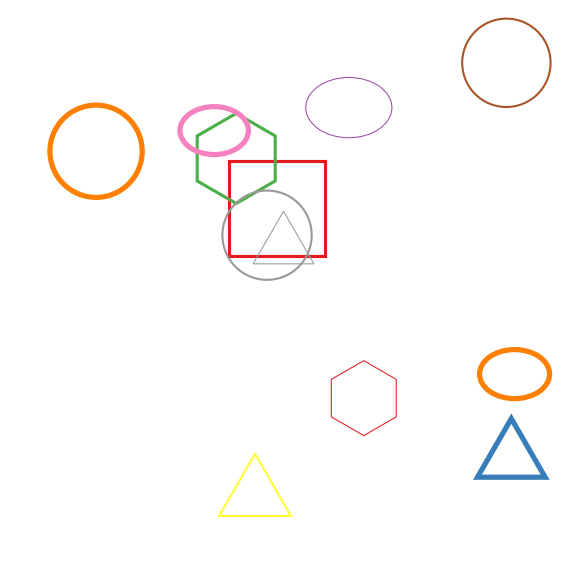[{"shape": "hexagon", "thickness": 0.5, "radius": 0.32, "center": [0.63, 0.31]}, {"shape": "square", "thickness": 1.5, "radius": 0.41, "center": [0.479, 0.638]}, {"shape": "triangle", "thickness": 2.5, "radius": 0.34, "center": [0.885, 0.207]}, {"shape": "hexagon", "thickness": 1.5, "radius": 0.39, "center": [0.409, 0.725]}, {"shape": "oval", "thickness": 0.5, "radius": 0.37, "center": [0.604, 0.813]}, {"shape": "circle", "thickness": 2.5, "radius": 0.4, "center": [0.166, 0.737]}, {"shape": "oval", "thickness": 2.5, "radius": 0.3, "center": [0.891, 0.351]}, {"shape": "triangle", "thickness": 1, "radius": 0.36, "center": [0.442, 0.142]}, {"shape": "circle", "thickness": 1, "radius": 0.38, "center": [0.877, 0.89]}, {"shape": "oval", "thickness": 2.5, "radius": 0.3, "center": [0.371, 0.773]}, {"shape": "circle", "thickness": 1, "radius": 0.39, "center": [0.462, 0.592]}, {"shape": "triangle", "thickness": 0.5, "radius": 0.3, "center": [0.491, 0.573]}]